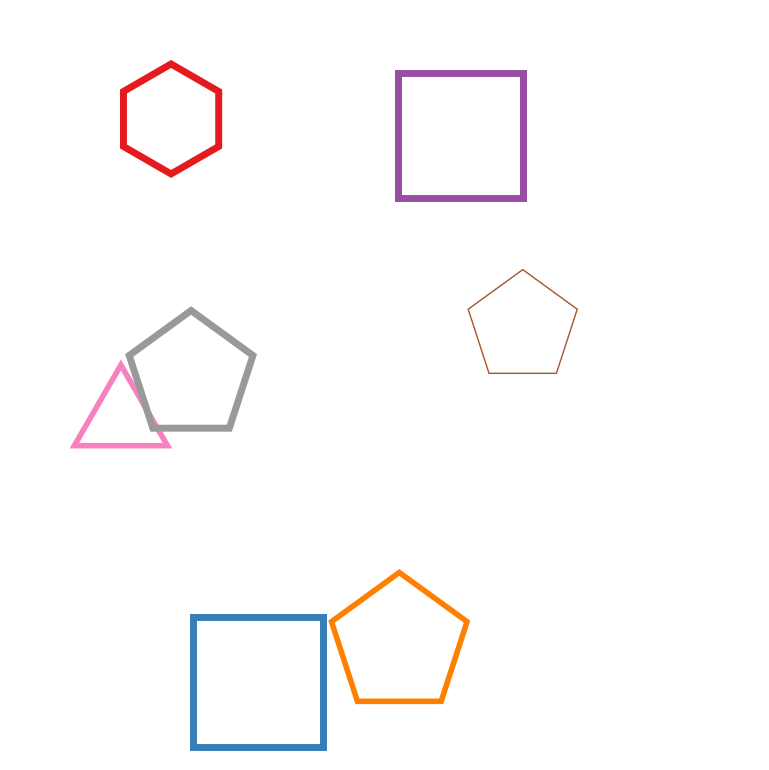[{"shape": "hexagon", "thickness": 2.5, "radius": 0.36, "center": [0.222, 0.846]}, {"shape": "square", "thickness": 2.5, "radius": 0.42, "center": [0.335, 0.114]}, {"shape": "square", "thickness": 2.5, "radius": 0.41, "center": [0.598, 0.824]}, {"shape": "pentagon", "thickness": 2, "radius": 0.46, "center": [0.519, 0.164]}, {"shape": "pentagon", "thickness": 0.5, "radius": 0.37, "center": [0.679, 0.575]}, {"shape": "triangle", "thickness": 2, "radius": 0.35, "center": [0.157, 0.456]}, {"shape": "pentagon", "thickness": 2.5, "radius": 0.42, "center": [0.248, 0.512]}]